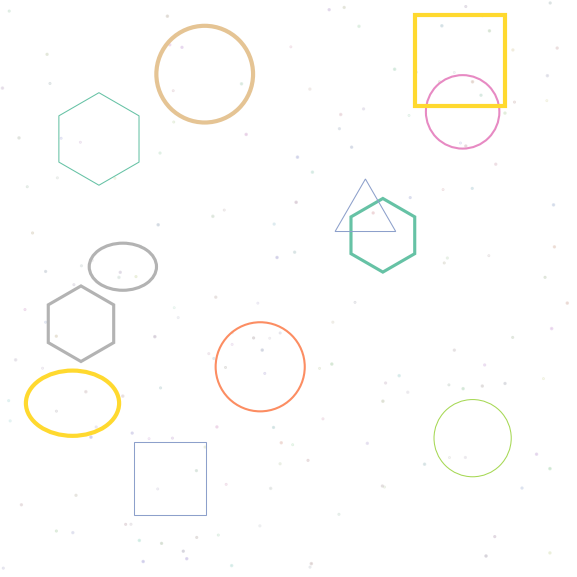[{"shape": "hexagon", "thickness": 0.5, "radius": 0.4, "center": [0.171, 0.759]}, {"shape": "hexagon", "thickness": 1.5, "radius": 0.32, "center": [0.663, 0.592]}, {"shape": "circle", "thickness": 1, "radius": 0.39, "center": [0.451, 0.364]}, {"shape": "triangle", "thickness": 0.5, "radius": 0.3, "center": [0.633, 0.629]}, {"shape": "square", "thickness": 0.5, "radius": 0.31, "center": [0.294, 0.17]}, {"shape": "circle", "thickness": 1, "radius": 0.32, "center": [0.801, 0.805]}, {"shape": "circle", "thickness": 0.5, "radius": 0.33, "center": [0.818, 0.24]}, {"shape": "oval", "thickness": 2, "radius": 0.4, "center": [0.126, 0.301]}, {"shape": "square", "thickness": 2, "radius": 0.39, "center": [0.796, 0.894]}, {"shape": "circle", "thickness": 2, "radius": 0.42, "center": [0.354, 0.871]}, {"shape": "oval", "thickness": 1.5, "radius": 0.29, "center": [0.213, 0.537]}, {"shape": "hexagon", "thickness": 1.5, "radius": 0.33, "center": [0.14, 0.439]}]